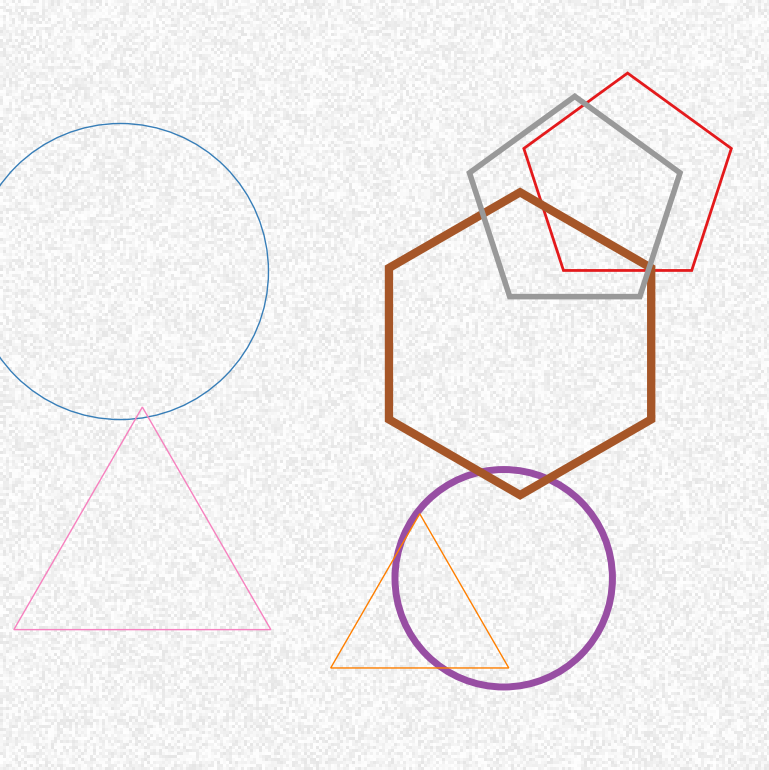[{"shape": "pentagon", "thickness": 1, "radius": 0.71, "center": [0.815, 0.763]}, {"shape": "circle", "thickness": 0.5, "radius": 0.96, "center": [0.156, 0.647]}, {"shape": "circle", "thickness": 2.5, "radius": 0.71, "center": [0.654, 0.249]}, {"shape": "triangle", "thickness": 0.5, "radius": 0.67, "center": [0.545, 0.199]}, {"shape": "hexagon", "thickness": 3, "radius": 0.98, "center": [0.675, 0.554]}, {"shape": "triangle", "thickness": 0.5, "radius": 0.96, "center": [0.185, 0.279]}, {"shape": "pentagon", "thickness": 2, "radius": 0.72, "center": [0.746, 0.731]}]